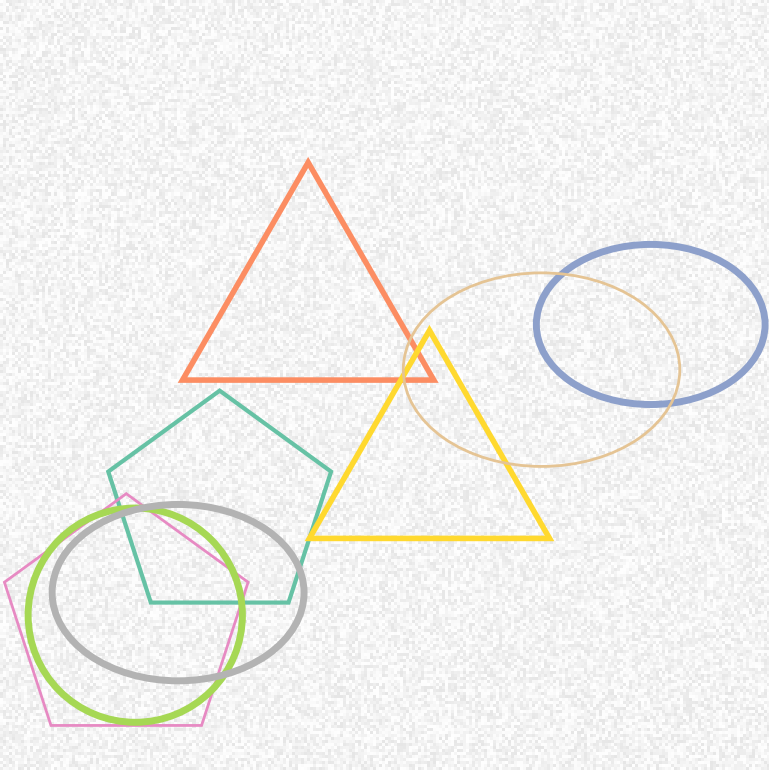[{"shape": "pentagon", "thickness": 1.5, "radius": 0.76, "center": [0.285, 0.341]}, {"shape": "triangle", "thickness": 2, "radius": 0.94, "center": [0.4, 0.601]}, {"shape": "oval", "thickness": 2.5, "radius": 0.74, "center": [0.845, 0.579]}, {"shape": "pentagon", "thickness": 1, "radius": 0.83, "center": [0.164, 0.192]}, {"shape": "circle", "thickness": 2.5, "radius": 0.7, "center": [0.176, 0.201]}, {"shape": "triangle", "thickness": 2, "radius": 0.9, "center": [0.558, 0.391]}, {"shape": "oval", "thickness": 1, "radius": 0.9, "center": [0.703, 0.52]}, {"shape": "oval", "thickness": 2.5, "radius": 0.82, "center": [0.231, 0.23]}]